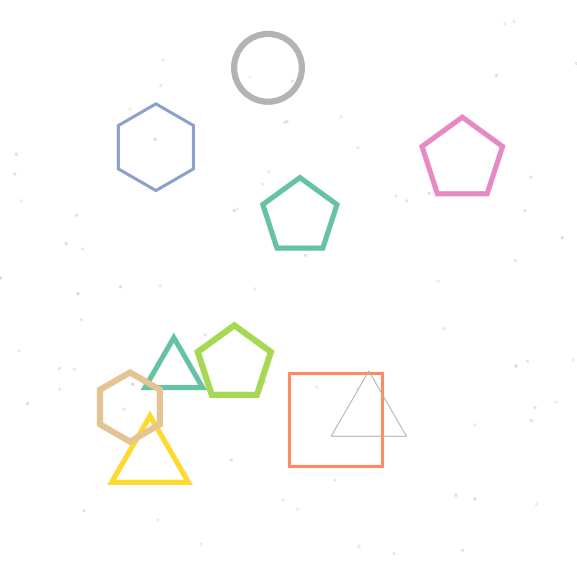[{"shape": "pentagon", "thickness": 2.5, "radius": 0.34, "center": [0.519, 0.624]}, {"shape": "triangle", "thickness": 2.5, "radius": 0.29, "center": [0.301, 0.357]}, {"shape": "square", "thickness": 1.5, "radius": 0.4, "center": [0.582, 0.273]}, {"shape": "hexagon", "thickness": 1.5, "radius": 0.38, "center": [0.27, 0.744]}, {"shape": "pentagon", "thickness": 2.5, "radius": 0.37, "center": [0.801, 0.723]}, {"shape": "pentagon", "thickness": 3, "radius": 0.33, "center": [0.406, 0.369]}, {"shape": "triangle", "thickness": 2.5, "radius": 0.38, "center": [0.26, 0.202]}, {"shape": "hexagon", "thickness": 3, "radius": 0.3, "center": [0.225, 0.294]}, {"shape": "circle", "thickness": 3, "radius": 0.29, "center": [0.464, 0.882]}, {"shape": "triangle", "thickness": 0.5, "radius": 0.38, "center": [0.639, 0.281]}]